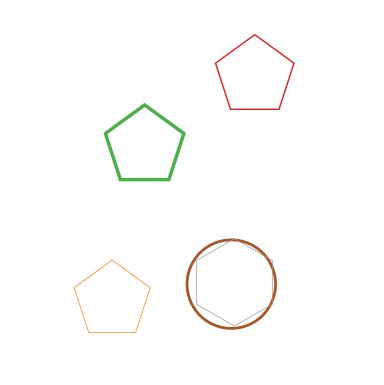[{"shape": "pentagon", "thickness": 1, "radius": 0.54, "center": [0.662, 0.803]}, {"shape": "pentagon", "thickness": 2.5, "radius": 0.54, "center": [0.376, 0.62]}, {"shape": "pentagon", "thickness": 0.5, "radius": 0.52, "center": [0.291, 0.221]}, {"shape": "circle", "thickness": 2, "radius": 0.57, "center": [0.601, 0.262]}, {"shape": "hexagon", "thickness": 0.5, "radius": 0.57, "center": [0.609, 0.267]}]